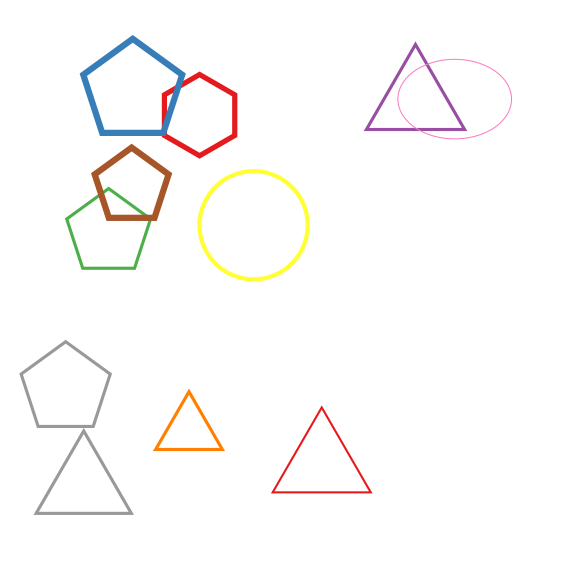[{"shape": "triangle", "thickness": 1, "radius": 0.49, "center": [0.557, 0.196]}, {"shape": "hexagon", "thickness": 2.5, "radius": 0.35, "center": [0.346, 0.8]}, {"shape": "pentagon", "thickness": 3, "radius": 0.45, "center": [0.23, 0.842]}, {"shape": "pentagon", "thickness": 1.5, "radius": 0.38, "center": [0.188, 0.596]}, {"shape": "triangle", "thickness": 1.5, "radius": 0.49, "center": [0.719, 0.824]}, {"shape": "triangle", "thickness": 1.5, "radius": 0.33, "center": [0.327, 0.254]}, {"shape": "circle", "thickness": 2, "radius": 0.47, "center": [0.439, 0.609]}, {"shape": "pentagon", "thickness": 3, "radius": 0.34, "center": [0.228, 0.676]}, {"shape": "oval", "thickness": 0.5, "radius": 0.49, "center": [0.787, 0.828]}, {"shape": "triangle", "thickness": 1.5, "radius": 0.48, "center": [0.145, 0.158]}, {"shape": "pentagon", "thickness": 1.5, "radius": 0.41, "center": [0.114, 0.326]}]